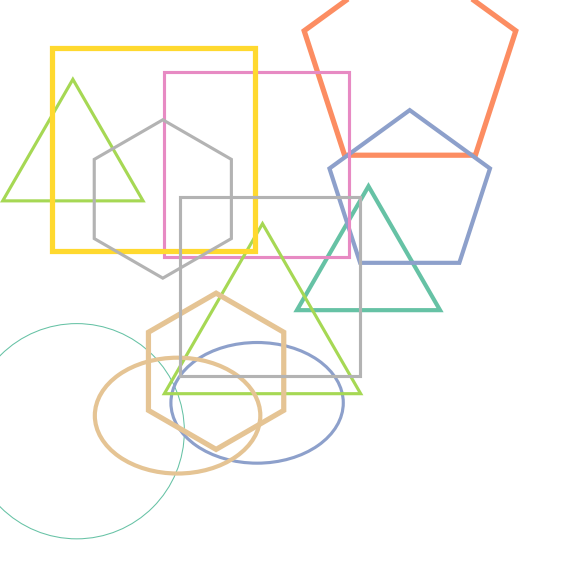[{"shape": "triangle", "thickness": 2, "radius": 0.72, "center": [0.638, 0.534]}, {"shape": "circle", "thickness": 0.5, "radius": 0.93, "center": [0.133, 0.252]}, {"shape": "pentagon", "thickness": 2.5, "radius": 0.96, "center": [0.71, 0.886]}, {"shape": "oval", "thickness": 1.5, "radius": 0.75, "center": [0.445, 0.302]}, {"shape": "pentagon", "thickness": 2, "radius": 0.73, "center": [0.709, 0.662]}, {"shape": "square", "thickness": 1.5, "radius": 0.8, "center": [0.444, 0.715]}, {"shape": "triangle", "thickness": 1.5, "radius": 0.98, "center": [0.455, 0.416]}, {"shape": "triangle", "thickness": 1.5, "radius": 0.7, "center": [0.126, 0.721]}, {"shape": "square", "thickness": 2.5, "radius": 0.88, "center": [0.266, 0.74]}, {"shape": "hexagon", "thickness": 2.5, "radius": 0.68, "center": [0.374, 0.356]}, {"shape": "oval", "thickness": 2, "radius": 0.72, "center": [0.307, 0.279]}, {"shape": "square", "thickness": 1.5, "radius": 0.78, "center": [0.467, 0.503]}, {"shape": "hexagon", "thickness": 1.5, "radius": 0.69, "center": [0.282, 0.655]}]